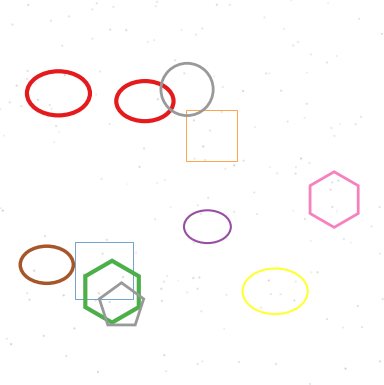[{"shape": "oval", "thickness": 3, "radius": 0.41, "center": [0.152, 0.758]}, {"shape": "oval", "thickness": 3, "radius": 0.37, "center": [0.376, 0.737]}, {"shape": "square", "thickness": 0.5, "radius": 0.37, "center": [0.27, 0.297]}, {"shape": "hexagon", "thickness": 3, "radius": 0.4, "center": [0.291, 0.242]}, {"shape": "oval", "thickness": 1.5, "radius": 0.3, "center": [0.539, 0.411]}, {"shape": "square", "thickness": 0.5, "radius": 0.33, "center": [0.549, 0.649]}, {"shape": "oval", "thickness": 1.5, "radius": 0.42, "center": [0.715, 0.243]}, {"shape": "oval", "thickness": 2.5, "radius": 0.34, "center": [0.122, 0.312]}, {"shape": "hexagon", "thickness": 2, "radius": 0.36, "center": [0.868, 0.482]}, {"shape": "circle", "thickness": 2, "radius": 0.34, "center": [0.486, 0.768]}, {"shape": "pentagon", "thickness": 2, "radius": 0.3, "center": [0.316, 0.205]}]